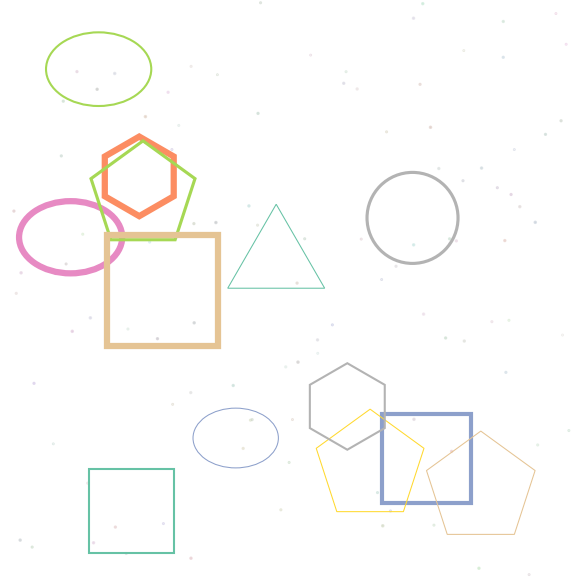[{"shape": "triangle", "thickness": 0.5, "radius": 0.48, "center": [0.478, 0.549]}, {"shape": "square", "thickness": 1, "radius": 0.37, "center": [0.228, 0.115]}, {"shape": "hexagon", "thickness": 3, "radius": 0.34, "center": [0.241, 0.694]}, {"shape": "square", "thickness": 2, "radius": 0.39, "center": [0.738, 0.205]}, {"shape": "oval", "thickness": 0.5, "radius": 0.37, "center": [0.408, 0.241]}, {"shape": "oval", "thickness": 3, "radius": 0.45, "center": [0.122, 0.588]}, {"shape": "pentagon", "thickness": 1.5, "radius": 0.47, "center": [0.248, 0.661]}, {"shape": "oval", "thickness": 1, "radius": 0.46, "center": [0.171, 0.879]}, {"shape": "pentagon", "thickness": 0.5, "radius": 0.49, "center": [0.641, 0.193]}, {"shape": "pentagon", "thickness": 0.5, "radius": 0.49, "center": [0.833, 0.154]}, {"shape": "square", "thickness": 3, "radius": 0.48, "center": [0.281, 0.496]}, {"shape": "hexagon", "thickness": 1, "radius": 0.37, "center": [0.601, 0.295]}, {"shape": "circle", "thickness": 1.5, "radius": 0.39, "center": [0.714, 0.622]}]